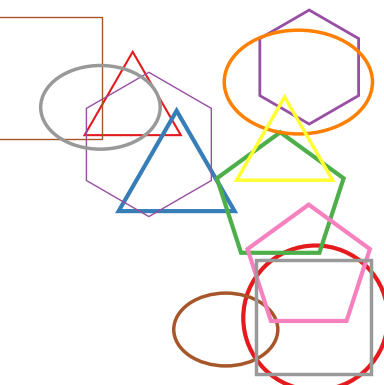[{"shape": "triangle", "thickness": 1.5, "radius": 0.72, "center": [0.345, 0.721]}, {"shape": "circle", "thickness": 3, "radius": 0.94, "center": [0.82, 0.174]}, {"shape": "triangle", "thickness": 3, "radius": 0.87, "center": [0.459, 0.539]}, {"shape": "pentagon", "thickness": 3, "radius": 0.87, "center": [0.728, 0.483]}, {"shape": "hexagon", "thickness": 1, "radius": 0.94, "center": [0.387, 0.625]}, {"shape": "hexagon", "thickness": 2, "radius": 0.74, "center": [0.803, 0.826]}, {"shape": "oval", "thickness": 2.5, "radius": 0.96, "center": [0.775, 0.787]}, {"shape": "triangle", "thickness": 2.5, "radius": 0.72, "center": [0.739, 0.604]}, {"shape": "square", "thickness": 1, "radius": 0.79, "center": [0.106, 0.797]}, {"shape": "oval", "thickness": 2.5, "radius": 0.68, "center": [0.586, 0.144]}, {"shape": "pentagon", "thickness": 3, "radius": 0.84, "center": [0.802, 0.301]}, {"shape": "oval", "thickness": 2.5, "radius": 0.78, "center": [0.261, 0.721]}, {"shape": "square", "thickness": 2.5, "radius": 0.74, "center": [0.814, 0.177]}]